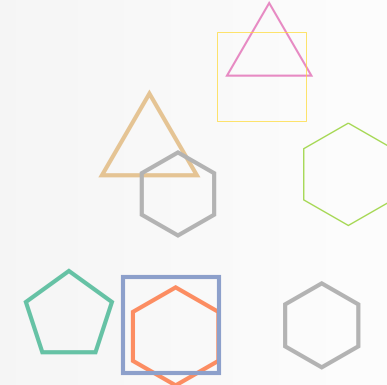[{"shape": "pentagon", "thickness": 3, "radius": 0.58, "center": [0.178, 0.179]}, {"shape": "hexagon", "thickness": 3, "radius": 0.64, "center": [0.453, 0.126]}, {"shape": "square", "thickness": 3, "radius": 0.62, "center": [0.441, 0.157]}, {"shape": "triangle", "thickness": 1.5, "radius": 0.63, "center": [0.695, 0.866]}, {"shape": "hexagon", "thickness": 1, "radius": 0.66, "center": [0.899, 0.547]}, {"shape": "square", "thickness": 0.5, "radius": 0.58, "center": [0.675, 0.803]}, {"shape": "triangle", "thickness": 3, "radius": 0.71, "center": [0.386, 0.615]}, {"shape": "hexagon", "thickness": 3, "radius": 0.55, "center": [0.83, 0.155]}, {"shape": "hexagon", "thickness": 3, "radius": 0.54, "center": [0.459, 0.496]}]